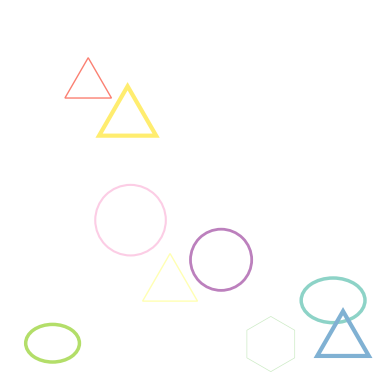[{"shape": "oval", "thickness": 2.5, "radius": 0.41, "center": [0.865, 0.22]}, {"shape": "triangle", "thickness": 1, "radius": 0.41, "center": [0.442, 0.259]}, {"shape": "triangle", "thickness": 1, "radius": 0.35, "center": [0.229, 0.78]}, {"shape": "triangle", "thickness": 3, "radius": 0.39, "center": [0.891, 0.114]}, {"shape": "oval", "thickness": 2.5, "radius": 0.35, "center": [0.137, 0.109]}, {"shape": "circle", "thickness": 1.5, "radius": 0.46, "center": [0.339, 0.428]}, {"shape": "circle", "thickness": 2, "radius": 0.4, "center": [0.574, 0.325]}, {"shape": "hexagon", "thickness": 0.5, "radius": 0.36, "center": [0.703, 0.106]}, {"shape": "triangle", "thickness": 3, "radius": 0.43, "center": [0.331, 0.69]}]